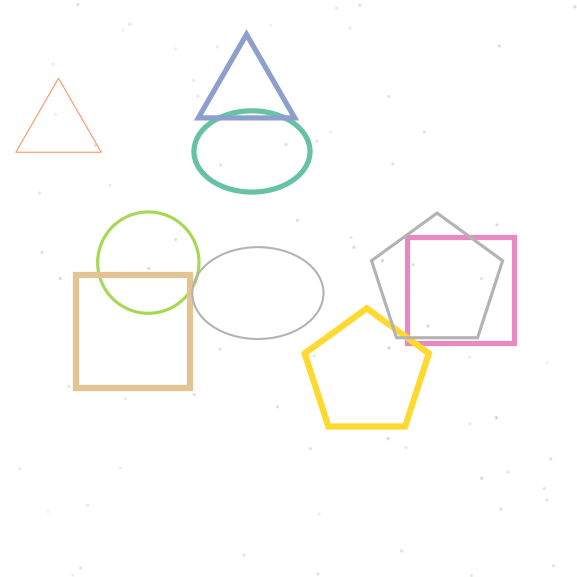[{"shape": "oval", "thickness": 2.5, "radius": 0.5, "center": [0.436, 0.737]}, {"shape": "triangle", "thickness": 0.5, "radius": 0.43, "center": [0.101, 0.778]}, {"shape": "triangle", "thickness": 2.5, "radius": 0.48, "center": [0.427, 0.843]}, {"shape": "square", "thickness": 2.5, "radius": 0.46, "center": [0.797, 0.497]}, {"shape": "circle", "thickness": 1.5, "radius": 0.44, "center": [0.257, 0.544]}, {"shape": "pentagon", "thickness": 3, "radius": 0.57, "center": [0.635, 0.352]}, {"shape": "square", "thickness": 3, "radius": 0.49, "center": [0.23, 0.425]}, {"shape": "pentagon", "thickness": 1.5, "radius": 0.6, "center": [0.757, 0.511]}, {"shape": "oval", "thickness": 1, "radius": 0.57, "center": [0.447, 0.492]}]